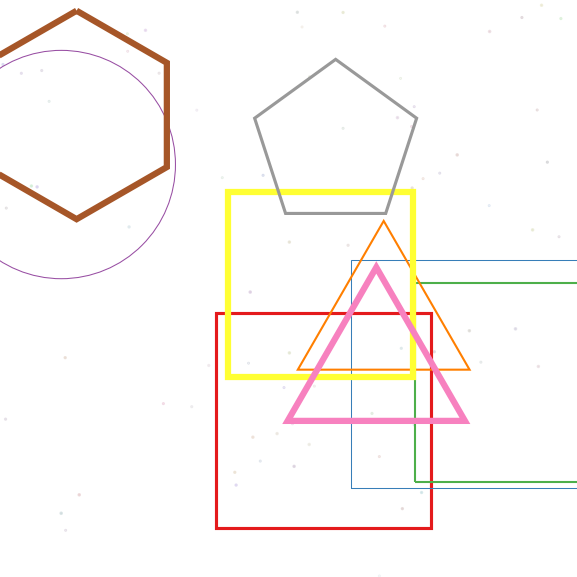[{"shape": "square", "thickness": 1.5, "radius": 0.93, "center": [0.56, 0.271]}, {"shape": "square", "thickness": 0.5, "radius": 0.99, "center": [0.805, 0.352]}, {"shape": "square", "thickness": 1, "radius": 0.86, "center": [0.891, 0.337]}, {"shape": "circle", "thickness": 0.5, "radius": 0.99, "center": [0.106, 0.714]}, {"shape": "triangle", "thickness": 1, "radius": 0.86, "center": [0.664, 0.445]}, {"shape": "square", "thickness": 3, "radius": 0.8, "center": [0.554, 0.506]}, {"shape": "hexagon", "thickness": 3, "radius": 0.9, "center": [0.133, 0.8]}, {"shape": "triangle", "thickness": 3, "radius": 0.89, "center": [0.652, 0.359]}, {"shape": "pentagon", "thickness": 1.5, "radius": 0.74, "center": [0.581, 0.749]}]